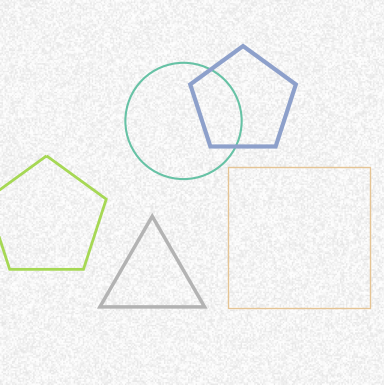[{"shape": "circle", "thickness": 1.5, "radius": 0.76, "center": [0.477, 0.686]}, {"shape": "pentagon", "thickness": 3, "radius": 0.72, "center": [0.631, 0.736]}, {"shape": "pentagon", "thickness": 2, "radius": 0.81, "center": [0.121, 0.432]}, {"shape": "square", "thickness": 1, "radius": 0.92, "center": [0.776, 0.383]}, {"shape": "triangle", "thickness": 2.5, "radius": 0.78, "center": [0.395, 0.281]}]